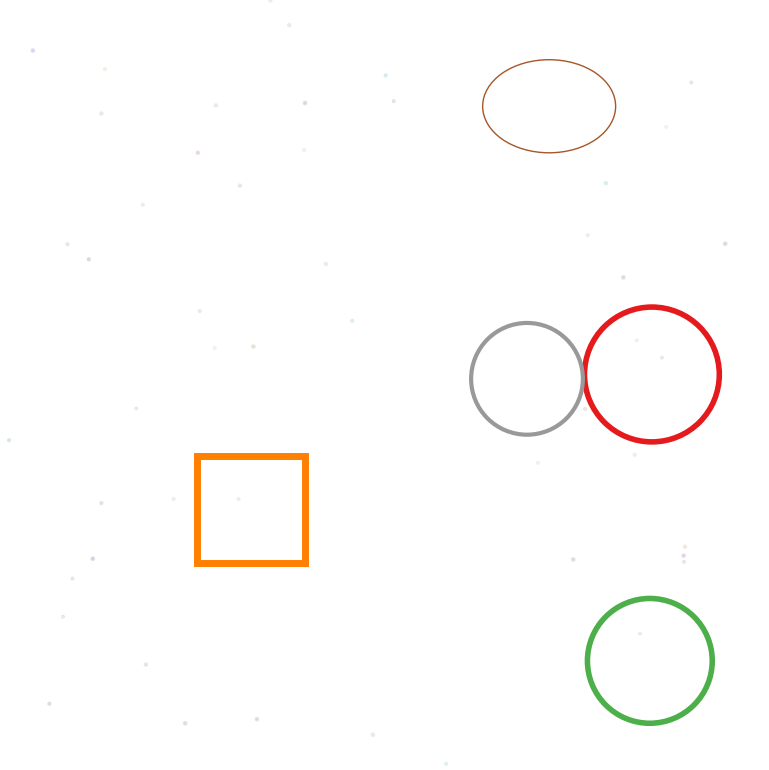[{"shape": "circle", "thickness": 2, "radius": 0.44, "center": [0.847, 0.514]}, {"shape": "circle", "thickness": 2, "radius": 0.41, "center": [0.844, 0.142]}, {"shape": "square", "thickness": 2.5, "radius": 0.35, "center": [0.326, 0.338]}, {"shape": "oval", "thickness": 0.5, "radius": 0.43, "center": [0.713, 0.862]}, {"shape": "circle", "thickness": 1.5, "radius": 0.36, "center": [0.684, 0.508]}]